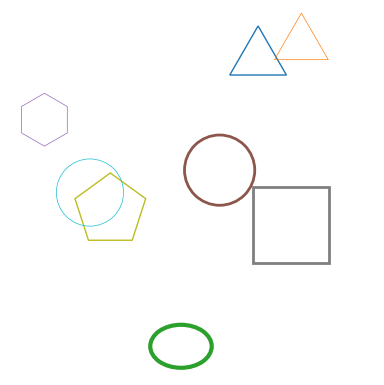[{"shape": "triangle", "thickness": 1, "radius": 0.42, "center": [0.67, 0.848]}, {"shape": "triangle", "thickness": 0.5, "radius": 0.4, "center": [0.783, 0.885]}, {"shape": "oval", "thickness": 3, "radius": 0.4, "center": [0.47, 0.101]}, {"shape": "hexagon", "thickness": 0.5, "radius": 0.34, "center": [0.115, 0.689]}, {"shape": "circle", "thickness": 2, "radius": 0.46, "center": [0.57, 0.558]}, {"shape": "square", "thickness": 2, "radius": 0.5, "center": [0.756, 0.416]}, {"shape": "pentagon", "thickness": 1, "radius": 0.48, "center": [0.287, 0.454]}, {"shape": "circle", "thickness": 0.5, "radius": 0.44, "center": [0.234, 0.5]}]